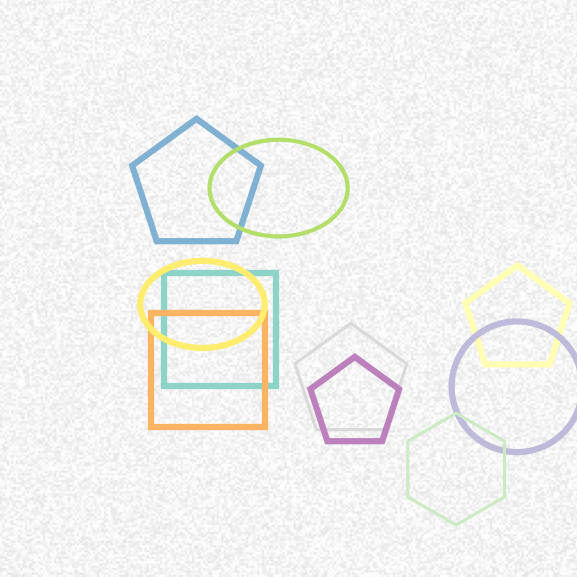[{"shape": "square", "thickness": 3, "radius": 0.49, "center": [0.381, 0.429]}, {"shape": "pentagon", "thickness": 3, "radius": 0.47, "center": [0.896, 0.445]}, {"shape": "circle", "thickness": 3, "radius": 0.57, "center": [0.895, 0.329]}, {"shape": "pentagon", "thickness": 3, "radius": 0.59, "center": [0.34, 0.676]}, {"shape": "square", "thickness": 3, "radius": 0.49, "center": [0.36, 0.358]}, {"shape": "oval", "thickness": 2, "radius": 0.6, "center": [0.482, 0.673]}, {"shape": "pentagon", "thickness": 1.5, "radius": 0.51, "center": [0.608, 0.338]}, {"shape": "pentagon", "thickness": 3, "radius": 0.4, "center": [0.614, 0.3]}, {"shape": "hexagon", "thickness": 1.5, "radius": 0.48, "center": [0.79, 0.187]}, {"shape": "oval", "thickness": 3, "radius": 0.54, "center": [0.35, 0.472]}]